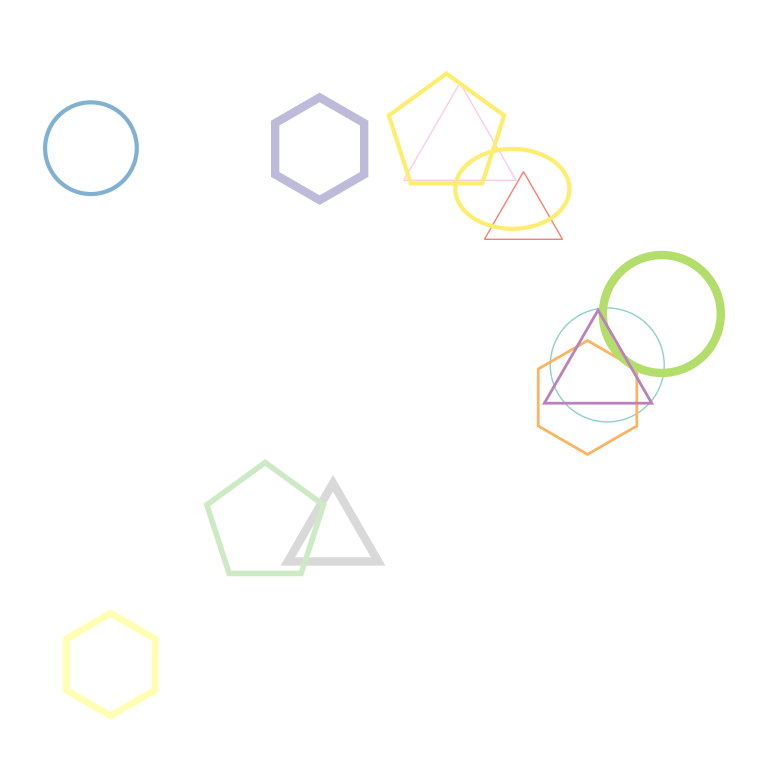[{"shape": "circle", "thickness": 0.5, "radius": 0.37, "center": [0.789, 0.526]}, {"shape": "hexagon", "thickness": 2.5, "radius": 0.33, "center": [0.144, 0.137]}, {"shape": "hexagon", "thickness": 3, "radius": 0.33, "center": [0.415, 0.807]}, {"shape": "triangle", "thickness": 0.5, "radius": 0.29, "center": [0.68, 0.718]}, {"shape": "circle", "thickness": 1.5, "radius": 0.3, "center": [0.118, 0.808]}, {"shape": "hexagon", "thickness": 1, "radius": 0.37, "center": [0.763, 0.484]}, {"shape": "circle", "thickness": 3, "radius": 0.38, "center": [0.86, 0.592]}, {"shape": "triangle", "thickness": 0.5, "radius": 0.42, "center": [0.597, 0.808]}, {"shape": "triangle", "thickness": 3, "radius": 0.34, "center": [0.433, 0.305]}, {"shape": "triangle", "thickness": 1, "radius": 0.4, "center": [0.777, 0.517]}, {"shape": "pentagon", "thickness": 2, "radius": 0.4, "center": [0.344, 0.32]}, {"shape": "oval", "thickness": 1.5, "radius": 0.37, "center": [0.665, 0.755]}, {"shape": "pentagon", "thickness": 1.5, "radius": 0.39, "center": [0.58, 0.826]}]